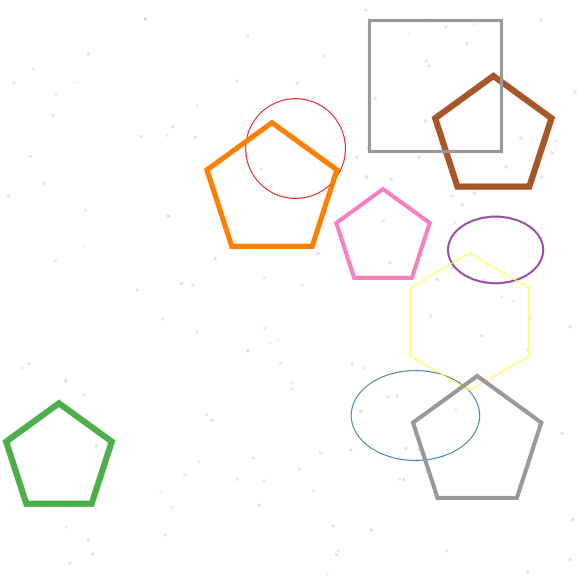[{"shape": "circle", "thickness": 0.5, "radius": 0.43, "center": [0.512, 0.742]}, {"shape": "oval", "thickness": 0.5, "radius": 0.56, "center": [0.719, 0.28]}, {"shape": "pentagon", "thickness": 3, "radius": 0.48, "center": [0.102, 0.205]}, {"shape": "oval", "thickness": 1, "radius": 0.41, "center": [0.858, 0.566]}, {"shape": "pentagon", "thickness": 2.5, "radius": 0.59, "center": [0.471, 0.668]}, {"shape": "hexagon", "thickness": 0.5, "radius": 0.59, "center": [0.813, 0.442]}, {"shape": "pentagon", "thickness": 3, "radius": 0.53, "center": [0.854, 0.762]}, {"shape": "pentagon", "thickness": 2, "radius": 0.43, "center": [0.663, 0.587]}, {"shape": "pentagon", "thickness": 2, "radius": 0.58, "center": [0.826, 0.231]}, {"shape": "square", "thickness": 1.5, "radius": 0.57, "center": [0.753, 0.851]}]